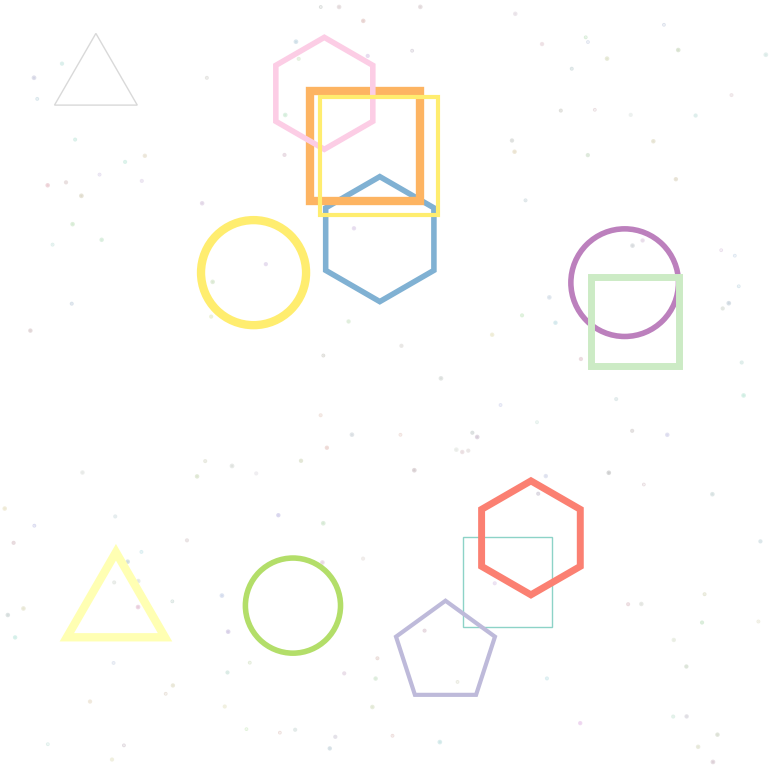[{"shape": "square", "thickness": 0.5, "radius": 0.29, "center": [0.659, 0.244]}, {"shape": "triangle", "thickness": 3, "radius": 0.37, "center": [0.151, 0.209]}, {"shape": "pentagon", "thickness": 1.5, "radius": 0.34, "center": [0.579, 0.152]}, {"shape": "hexagon", "thickness": 2.5, "radius": 0.37, "center": [0.69, 0.301]}, {"shape": "hexagon", "thickness": 2, "radius": 0.41, "center": [0.493, 0.689]}, {"shape": "square", "thickness": 3, "radius": 0.36, "center": [0.475, 0.81]}, {"shape": "circle", "thickness": 2, "radius": 0.31, "center": [0.38, 0.214]}, {"shape": "hexagon", "thickness": 2, "radius": 0.36, "center": [0.421, 0.879]}, {"shape": "triangle", "thickness": 0.5, "radius": 0.31, "center": [0.125, 0.895]}, {"shape": "circle", "thickness": 2, "radius": 0.35, "center": [0.811, 0.633]}, {"shape": "square", "thickness": 2.5, "radius": 0.29, "center": [0.825, 0.582]}, {"shape": "circle", "thickness": 3, "radius": 0.34, "center": [0.329, 0.646]}, {"shape": "square", "thickness": 1.5, "radius": 0.38, "center": [0.492, 0.798]}]